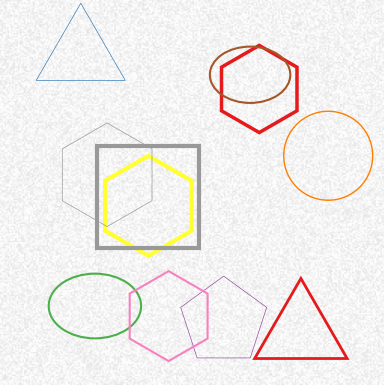[{"shape": "hexagon", "thickness": 2.5, "radius": 0.57, "center": [0.673, 0.769]}, {"shape": "triangle", "thickness": 2, "radius": 0.69, "center": [0.782, 0.138]}, {"shape": "triangle", "thickness": 0.5, "radius": 0.67, "center": [0.21, 0.858]}, {"shape": "oval", "thickness": 1.5, "radius": 0.6, "center": [0.247, 0.205]}, {"shape": "pentagon", "thickness": 0.5, "radius": 0.59, "center": [0.581, 0.165]}, {"shape": "circle", "thickness": 1, "radius": 0.58, "center": [0.853, 0.595]}, {"shape": "hexagon", "thickness": 3, "radius": 0.65, "center": [0.385, 0.466]}, {"shape": "oval", "thickness": 1.5, "radius": 0.52, "center": [0.65, 0.806]}, {"shape": "hexagon", "thickness": 1.5, "radius": 0.58, "center": [0.438, 0.179]}, {"shape": "hexagon", "thickness": 0.5, "radius": 0.67, "center": [0.278, 0.546]}, {"shape": "square", "thickness": 3, "radius": 0.66, "center": [0.385, 0.489]}]